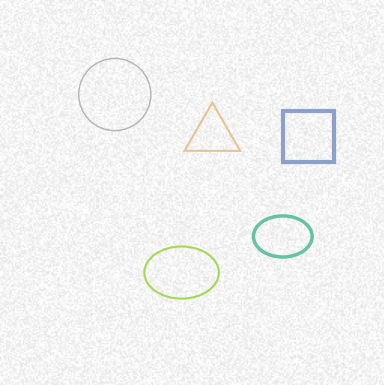[{"shape": "oval", "thickness": 2.5, "radius": 0.38, "center": [0.735, 0.386]}, {"shape": "square", "thickness": 3, "radius": 0.33, "center": [0.802, 0.646]}, {"shape": "oval", "thickness": 1.5, "radius": 0.48, "center": [0.472, 0.292]}, {"shape": "triangle", "thickness": 1.5, "radius": 0.42, "center": [0.552, 0.65]}, {"shape": "circle", "thickness": 1, "radius": 0.47, "center": [0.298, 0.754]}]